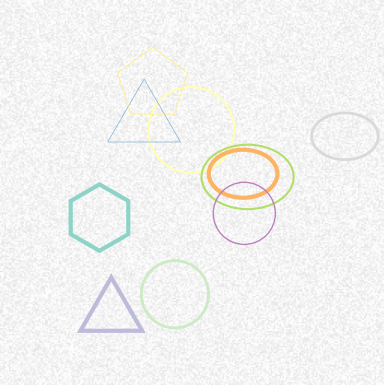[{"shape": "hexagon", "thickness": 3, "radius": 0.43, "center": [0.258, 0.435]}, {"shape": "circle", "thickness": 1.5, "radius": 0.56, "center": [0.497, 0.662]}, {"shape": "triangle", "thickness": 3, "radius": 0.46, "center": [0.289, 0.187]}, {"shape": "triangle", "thickness": 0.5, "radius": 0.55, "center": [0.374, 0.686]}, {"shape": "oval", "thickness": 3, "radius": 0.45, "center": [0.631, 0.549]}, {"shape": "oval", "thickness": 1.5, "radius": 0.6, "center": [0.643, 0.54]}, {"shape": "oval", "thickness": 2, "radius": 0.43, "center": [0.896, 0.646]}, {"shape": "circle", "thickness": 1, "radius": 0.4, "center": [0.635, 0.446]}, {"shape": "circle", "thickness": 2, "radius": 0.44, "center": [0.454, 0.236]}, {"shape": "pentagon", "thickness": 0.5, "radius": 0.48, "center": [0.396, 0.781]}]